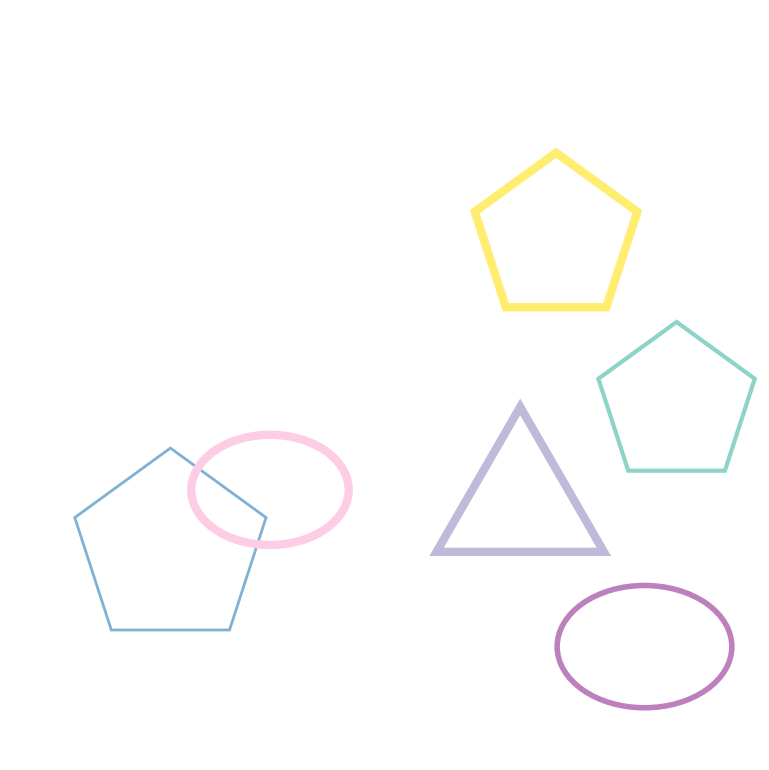[{"shape": "pentagon", "thickness": 1.5, "radius": 0.53, "center": [0.879, 0.475]}, {"shape": "triangle", "thickness": 3, "radius": 0.63, "center": [0.676, 0.346]}, {"shape": "pentagon", "thickness": 1, "radius": 0.65, "center": [0.221, 0.287]}, {"shape": "oval", "thickness": 3, "radius": 0.51, "center": [0.351, 0.364]}, {"shape": "oval", "thickness": 2, "radius": 0.57, "center": [0.837, 0.16]}, {"shape": "pentagon", "thickness": 3, "radius": 0.55, "center": [0.722, 0.691]}]